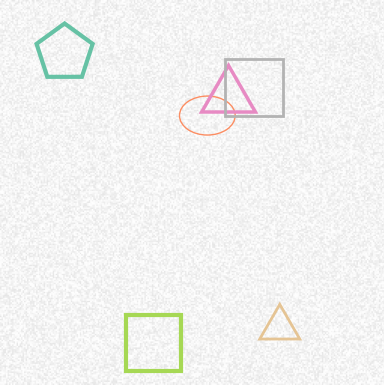[{"shape": "pentagon", "thickness": 3, "radius": 0.38, "center": [0.168, 0.862]}, {"shape": "oval", "thickness": 1, "radius": 0.36, "center": [0.539, 0.7]}, {"shape": "triangle", "thickness": 2.5, "radius": 0.4, "center": [0.594, 0.749]}, {"shape": "square", "thickness": 3, "radius": 0.36, "center": [0.399, 0.108]}, {"shape": "triangle", "thickness": 2, "radius": 0.3, "center": [0.727, 0.149]}, {"shape": "square", "thickness": 2, "radius": 0.37, "center": [0.66, 0.773]}]